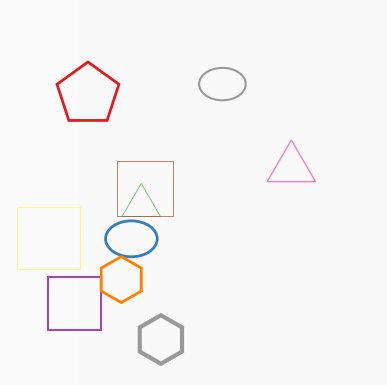[{"shape": "pentagon", "thickness": 2, "radius": 0.42, "center": [0.227, 0.755]}, {"shape": "oval", "thickness": 2, "radius": 0.33, "center": [0.339, 0.38]}, {"shape": "triangle", "thickness": 0.5, "radius": 0.29, "center": [0.364, 0.466]}, {"shape": "square", "thickness": 1.5, "radius": 0.34, "center": [0.192, 0.212]}, {"shape": "hexagon", "thickness": 2, "radius": 0.3, "center": [0.313, 0.274]}, {"shape": "square", "thickness": 0.5, "radius": 0.4, "center": [0.126, 0.382]}, {"shape": "square", "thickness": 0.5, "radius": 0.36, "center": [0.375, 0.511]}, {"shape": "triangle", "thickness": 1, "radius": 0.36, "center": [0.752, 0.564]}, {"shape": "hexagon", "thickness": 3, "radius": 0.31, "center": [0.415, 0.118]}, {"shape": "oval", "thickness": 1.5, "radius": 0.3, "center": [0.574, 0.782]}]